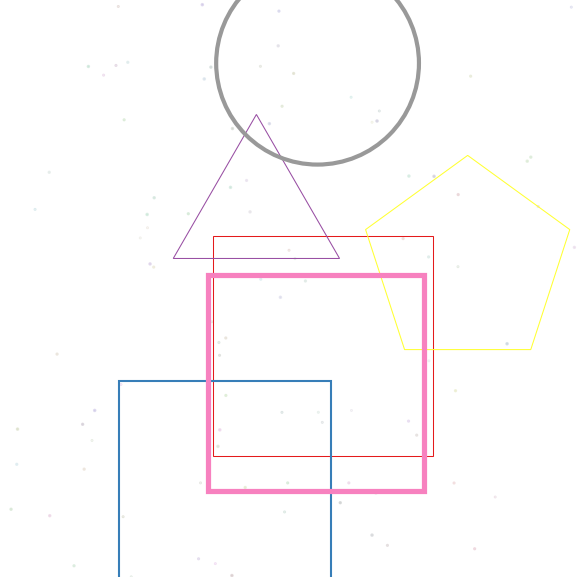[{"shape": "square", "thickness": 0.5, "radius": 0.95, "center": [0.559, 0.399]}, {"shape": "square", "thickness": 1, "radius": 0.91, "center": [0.39, 0.156]}, {"shape": "triangle", "thickness": 0.5, "radius": 0.83, "center": [0.444, 0.635]}, {"shape": "pentagon", "thickness": 0.5, "radius": 0.93, "center": [0.81, 0.544]}, {"shape": "square", "thickness": 2.5, "radius": 0.93, "center": [0.546, 0.337]}, {"shape": "circle", "thickness": 2, "radius": 0.88, "center": [0.55, 0.89]}]